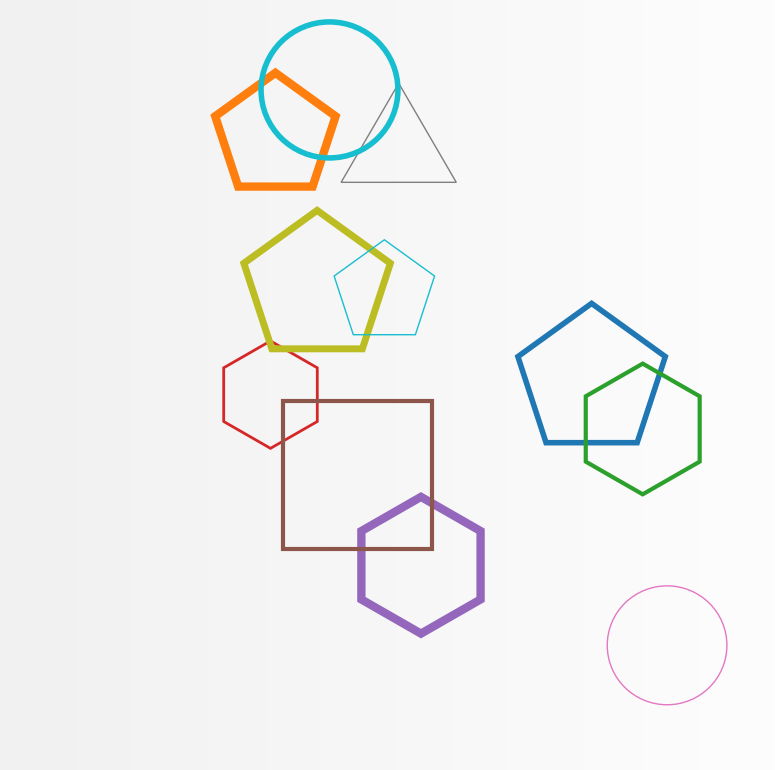[{"shape": "pentagon", "thickness": 2, "radius": 0.5, "center": [0.763, 0.506]}, {"shape": "pentagon", "thickness": 3, "radius": 0.41, "center": [0.355, 0.824]}, {"shape": "hexagon", "thickness": 1.5, "radius": 0.42, "center": [0.829, 0.443]}, {"shape": "hexagon", "thickness": 1, "radius": 0.35, "center": [0.349, 0.487]}, {"shape": "hexagon", "thickness": 3, "radius": 0.44, "center": [0.543, 0.266]}, {"shape": "square", "thickness": 1.5, "radius": 0.48, "center": [0.462, 0.383]}, {"shape": "circle", "thickness": 0.5, "radius": 0.39, "center": [0.861, 0.162]}, {"shape": "triangle", "thickness": 0.5, "radius": 0.43, "center": [0.514, 0.806]}, {"shape": "pentagon", "thickness": 2.5, "radius": 0.5, "center": [0.409, 0.627]}, {"shape": "pentagon", "thickness": 0.5, "radius": 0.34, "center": [0.496, 0.62]}, {"shape": "circle", "thickness": 2, "radius": 0.44, "center": [0.425, 0.883]}]